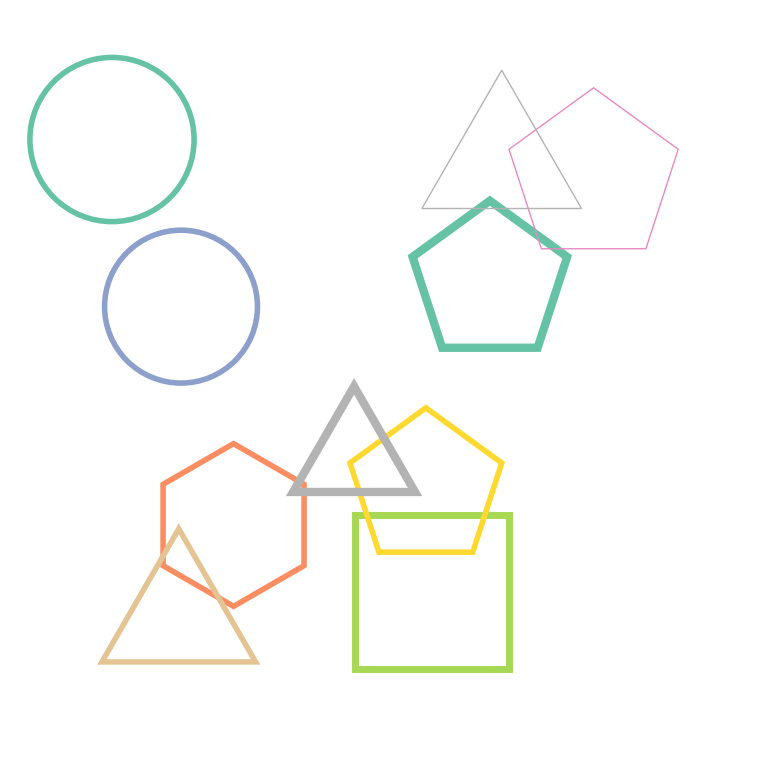[{"shape": "pentagon", "thickness": 3, "radius": 0.53, "center": [0.636, 0.634]}, {"shape": "circle", "thickness": 2, "radius": 0.53, "center": [0.145, 0.819]}, {"shape": "hexagon", "thickness": 2, "radius": 0.53, "center": [0.303, 0.318]}, {"shape": "circle", "thickness": 2, "radius": 0.5, "center": [0.235, 0.602]}, {"shape": "pentagon", "thickness": 0.5, "radius": 0.58, "center": [0.771, 0.77]}, {"shape": "square", "thickness": 2.5, "radius": 0.5, "center": [0.561, 0.231]}, {"shape": "pentagon", "thickness": 2, "radius": 0.52, "center": [0.553, 0.367]}, {"shape": "triangle", "thickness": 2, "radius": 0.58, "center": [0.232, 0.198]}, {"shape": "triangle", "thickness": 3, "radius": 0.46, "center": [0.46, 0.407]}, {"shape": "triangle", "thickness": 0.5, "radius": 0.6, "center": [0.652, 0.789]}]